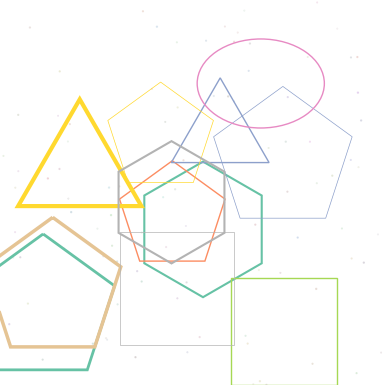[{"shape": "hexagon", "thickness": 1.5, "radius": 0.88, "center": [0.527, 0.404]}, {"shape": "pentagon", "thickness": 2, "radius": 0.98, "center": [0.112, 0.197]}, {"shape": "pentagon", "thickness": 1, "radius": 0.72, "center": [0.448, 0.438]}, {"shape": "pentagon", "thickness": 0.5, "radius": 0.95, "center": [0.735, 0.586]}, {"shape": "triangle", "thickness": 1, "radius": 0.73, "center": [0.572, 0.651]}, {"shape": "oval", "thickness": 1, "radius": 0.83, "center": [0.677, 0.783]}, {"shape": "square", "thickness": 1, "radius": 0.69, "center": [0.737, 0.139]}, {"shape": "triangle", "thickness": 3, "radius": 0.92, "center": [0.207, 0.557]}, {"shape": "pentagon", "thickness": 0.5, "radius": 0.72, "center": [0.417, 0.643]}, {"shape": "pentagon", "thickness": 2.5, "radius": 0.93, "center": [0.137, 0.249]}, {"shape": "square", "thickness": 0.5, "radius": 0.74, "center": [0.46, 0.251]}, {"shape": "hexagon", "thickness": 1.5, "radius": 0.79, "center": [0.445, 0.475]}]